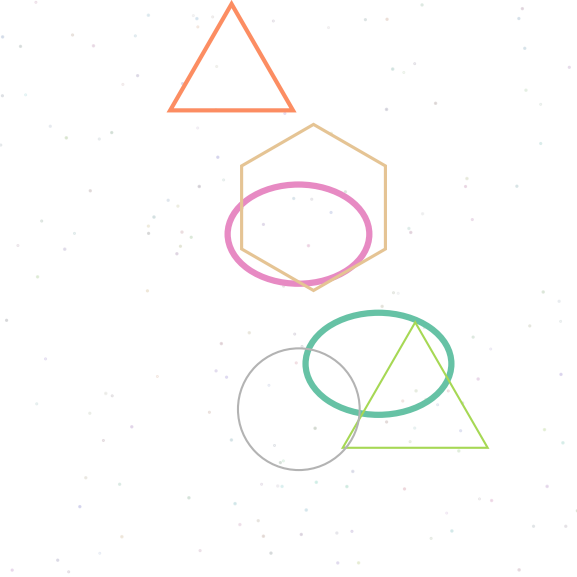[{"shape": "oval", "thickness": 3, "radius": 0.63, "center": [0.655, 0.369]}, {"shape": "triangle", "thickness": 2, "radius": 0.61, "center": [0.401, 0.869]}, {"shape": "oval", "thickness": 3, "radius": 0.61, "center": [0.517, 0.594]}, {"shape": "triangle", "thickness": 1, "radius": 0.72, "center": [0.719, 0.296]}, {"shape": "hexagon", "thickness": 1.5, "radius": 0.72, "center": [0.543, 0.64]}, {"shape": "circle", "thickness": 1, "radius": 0.53, "center": [0.517, 0.291]}]